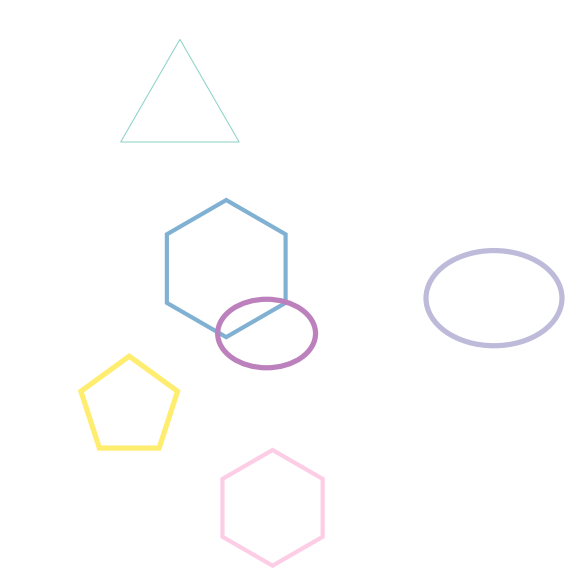[{"shape": "triangle", "thickness": 0.5, "radius": 0.59, "center": [0.312, 0.812]}, {"shape": "oval", "thickness": 2.5, "radius": 0.59, "center": [0.855, 0.483]}, {"shape": "hexagon", "thickness": 2, "radius": 0.59, "center": [0.392, 0.534]}, {"shape": "hexagon", "thickness": 2, "radius": 0.5, "center": [0.472, 0.12]}, {"shape": "oval", "thickness": 2.5, "radius": 0.42, "center": [0.462, 0.422]}, {"shape": "pentagon", "thickness": 2.5, "radius": 0.44, "center": [0.224, 0.294]}]